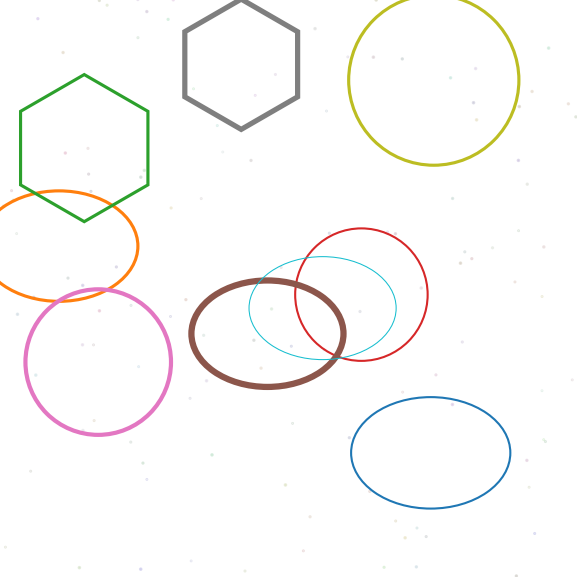[{"shape": "oval", "thickness": 1, "radius": 0.69, "center": [0.746, 0.215]}, {"shape": "oval", "thickness": 1.5, "radius": 0.68, "center": [0.102, 0.573]}, {"shape": "hexagon", "thickness": 1.5, "radius": 0.64, "center": [0.146, 0.743]}, {"shape": "circle", "thickness": 1, "radius": 0.57, "center": [0.626, 0.489]}, {"shape": "oval", "thickness": 3, "radius": 0.66, "center": [0.463, 0.421]}, {"shape": "circle", "thickness": 2, "radius": 0.63, "center": [0.17, 0.372]}, {"shape": "hexagon", "thickness": 2.5, "radius": 0.56, "center": [0.418, 0.888]}, {"shape": "circle", "thickness": 1.5, "radius": 0.74, "center": [0.751, 0.86]}, {"shape": "oval", "thickness": 0.5, "radius": 0.64, "center": [0.559, 0.466]}]